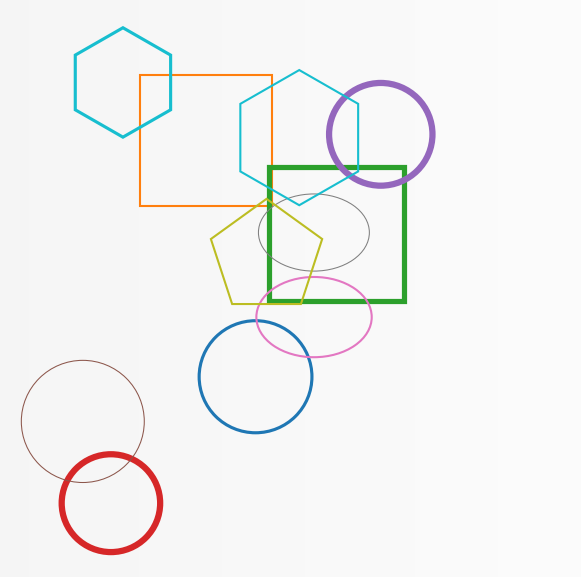[{"shape": "circle", "thickness": 1.5, "radius": 0.49, "center": [0.44, 0.347]}, {"shape": "square", "thickness": 1, "radius": 0.57, "center": [0.354, 0.756]}, {"shape": "square", "thickness": 2.5, "radius": 0.58, "center": [0.579, 0.594]}, {"shape": "circle", "thickness": 3, "radius": 0.42, "center": [0.191, 0.128]}, {"shape": "circle", "thickness": 3, "radius": 0.44, "center": [0.655, 0.767]}, {"shape": "circle", "thickness": 0.5, "radius": 0.53, "center": [0.142, 0.269]}, {"shape": "oval", "thickness": 1, "radius": 0.5, "center": [0.54, 0.45]}, {"shape": "oval", "thickness": 0.5, "radius": 0.48, "center": [0.54, 0.596]}, {"shape": "pentagon", "thickness": 1, "radius": 0.5, "center": [0.459, 0.554]}, {"shape": "hexagon", "thickness": 1, "radius": 0.59, "center": [0.515, 0.761]}, {"shape": "hexagon", "thickness": 1.5, "radius": 0.47, "center": [0.212, 0.856]}]